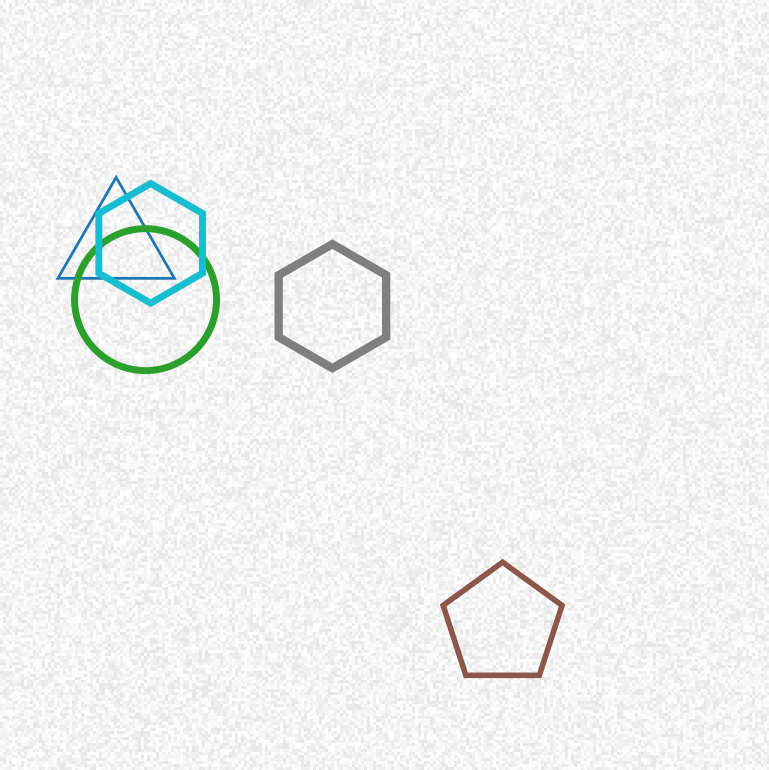[{"shape": "triangle", "thickness": 1, "radius": 0.44, "center": [0.151, 0.682]}, {"shape": "circle", "thickness": 2.5, "radius": 0.46, "center": [0.189, 0.611]}, {"shape": "pentagon", "thickness": 2, "radius": 0.41, "center": [0.653, 0.189]}, {"shape": "hexagon", "thickness": 3, "radius": 0.4, "center": [0.432, 0.602]}, {"shape": "hexagon", "thickness": 2.5, "radius": 0.39, "center": [0.196, 0.684]}]